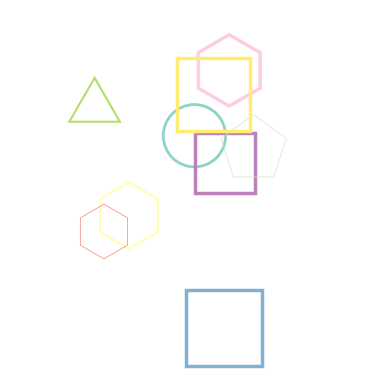[{"shape": "circle", "thickness": 2, "radius": 0.4, "center": [0.505, 0.647]}, {"shape": "hexagon", "thickness": 1.5, "radius": 0.43, "center": [0.335, 0.44]}, {"shape": "hexagon", "thickness": 0.5, "radius": 0.35, "center": [0.27, 0.399]}, {"shape": "square", "thickness": 2.5, "radius": 0.49, "center": [0.582, 0.149]}, {"shape": "triangle", "thickness": 1.5, "radius": 0.38, "center": [0.246, 0.722]}, {"shape": "hexagon", "thickness": 2.5, "radius": 0.46, "center": [0.595, 0.817]}, {"shape": "square", "thickness": 2.5, "radius": 0.39, "center": [0.585, 0.577]}, {"shape": "pentagon", "thickness": 0.5, "radius": 0.45, "center": [0.659, 0.613]}, {"shape": "square", "thickness": 2.5, "radius": 0.47, "center": [0.555, 0.754]}]